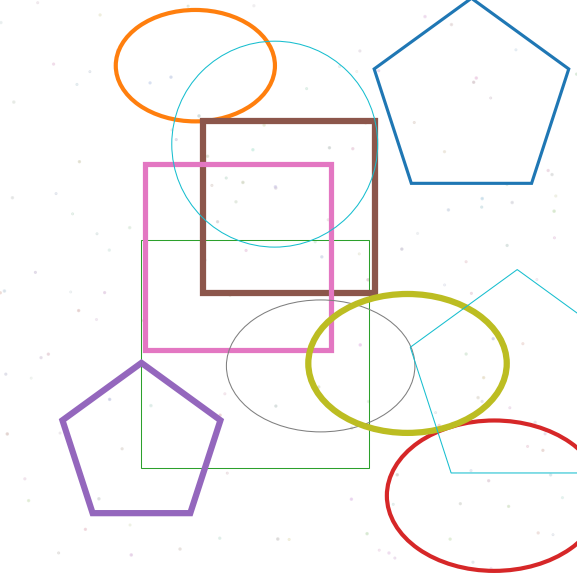[{"shape": "pentagon", "thickness": 1.5, "radius": 0.89, "center": [0.816, 0.825]}, {"shape": "oval", "thickness": 2, "radius": 0.69, "center": [0.338, 0.885]}, {"shape": "square", "thickness": 0.5, "radius": 0.99, "center": [0.442, 0.387]}, {"shape": "oval", "thickness": 2, "radius": 0.93, "center": [0.856, 0.141]}, {"shape": "pentagon", "thickness": 3, "radius": 0.72, "center": [0.245, 0.227]}, {"shape": "square", "thickness": 3, "radius": 0.75, "center": [0.5, 0.641]}, {"shape": "square", "thickness": 2.5, "radius": 0.8, "center": [0.411, 0.554]}, {"shape": "oval", "thickness": 0.5, "radius": 0.82, "center": [0.555, 0.366]}, {"shape": "oval", "thickness": 3, "radius": 0.86, "center": [0.706, 0.37]}, {"shape": "circle", "thickness": 0.5, "radius": 0.89, "center": [0.476, 0.75]}, {"shape": "pentagon", "thickness": 0.5, "radius": 0.97, "center": [0.896, 0.338]}]